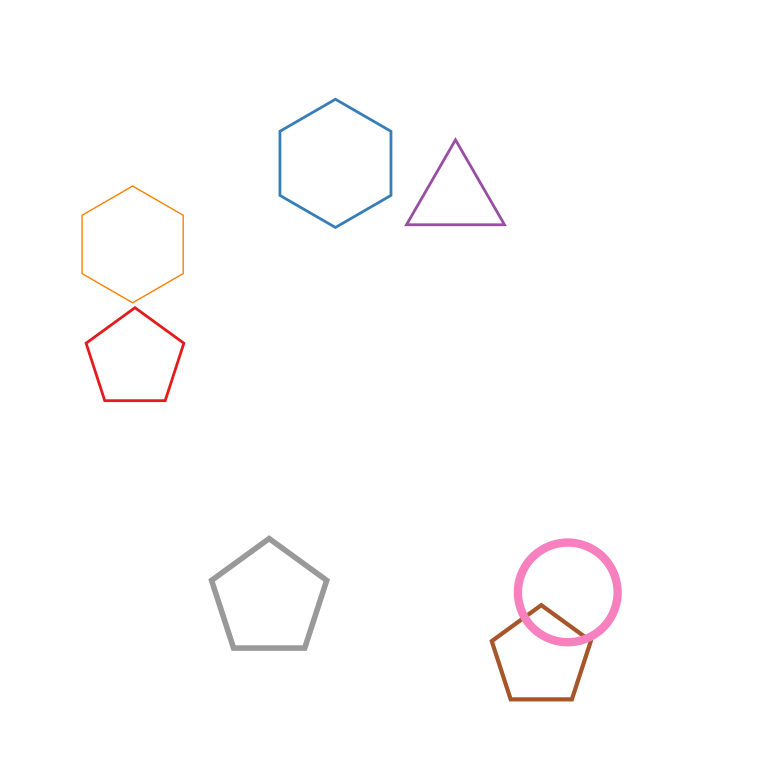[{"shape": "pentagon", "thickness": 1, "radius": 0.33, "center": [0.175, 0.534]}, {"shape": "hexagon", "thickness": 1, "radius": 0.42, "center": [0.436, 0.788]}, {"shape": "triangle", "thickness": 1, "radius": 0.37, "center": [0.592, 0.745]}, {"shape": "hexagon", "thickness": 0.5, "radius": 0.38, "center": [0.172, 0.683]}, {"shape": "pentagon", "thickness": 1.5, "radius": 0.34, "center": [0.703, 0.146]}, {"shape": "circle", "thickness": 3, "radius": 0.32, "center": [0.737, 0.231]}, {"shape": "pentagon", "thickness": 2, "radius": 0.39, "center": [0.35, 0.222]}]